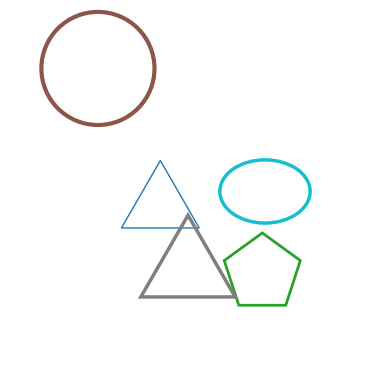[{"shape": "triangle", "thickness": 1, "radius": 0.58, "center": [0.416, 0.466]}, {"shape": "pentagon", "thickness": 2, "radius": 0.52, "center": [0.681, 0.291]}, {"shape": "circle", "thickness": 3, "radius": 0.73, "center": [0.254, 0.822]}, {"shape": "triangle", "thickness": 2.5, "radius": 0.71, "center": [0.488, 0.299]}, {"shape": "oval", "thickness": 2.5, "radius": 0.59, "center": [0.688, 0.503]}]